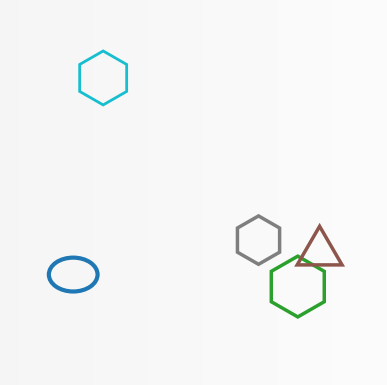[{"shape": "oval", "thickness": 3, "radius": 0.31, "center": [0.189, 0.287]}, {"shape": "hexagon", "thickness": 2.5, "radius": 0.39, "center": [0.768, 0.256]}, {"shape": "triangle", "thickness": 2.5, "radius": 0.33, "center": [0.825, 0.345]}, {"shape": "hexagon", "thickness": 2.5, "radius": 0.31, "center": [0.667, 0.376]}, {"shape": "hexagon", "thickness": 2, "radius": 0.35, "center": [0.266, 0.798]}]